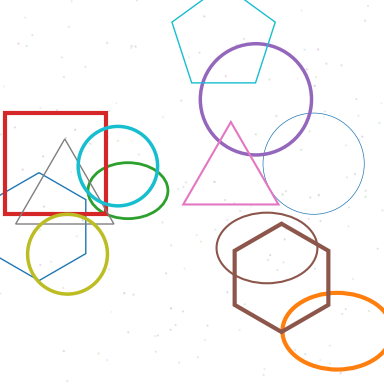[{"shape": "hexagon", "thickness": 1, "radius": 0.7, "center": [0.101, 0.411]}, {"shape": "circle", "thickness": 0.5, "radius": 0.66, "center": [0.815, 0.575]}, {"shape": "oval", "thickness": 3, "radius": 0.71, "center": [0.876, 0.14]}, {"shape": "oval", "thickness": 2, "radius": 0.52, "center": [0.332, 0.505]}, {"shape": "square", "thickness": 3, "radius": 0.65, "center": [0.144, 0.575]}, {"shape": "circle", "thickness": 2.5, "radius": 0.72, "center": [0.665, 0.742]}, {"shape": "oval", "thickness": 1.5, "radius": 0.65, "center": [0.693, 0.356]}, {"shape": "hexagon", "thickness": 3, "radius": 0.7, "center": [0.731, 0.278]}, {"shape": "triangle", "thickness": 1.5, "radius": 0.71, "center": [0.6, 0.54]}, {"shape": "triangle", "thickness": 1, "radius": 0.74, "center": [0.168, 0.492]}, {"shape": "circle", "thickness": 2.5, "radius": 0.52, "center": [0.175, 0.34]}, {"shape": "circle", "thickness": 2.5, "radius": 0.52, "center": [0.306, 0.568]}, {"shape": "pentagon", "thickness": 1, "radius": 0.71, "center": [0.581, 0.899]}]